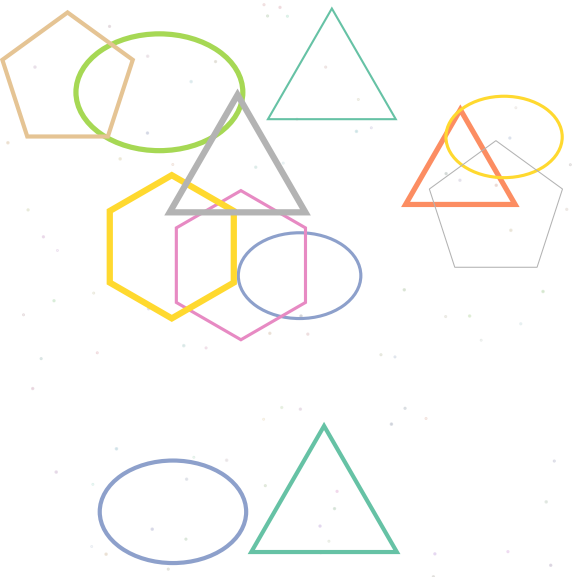[{"shape": "triangle", "thickness": 2, "radius": 0.73, "center": [0.561, 0.116]}, {"shape": "triangle", "thickness": 1, "radius": 0.64, "center": [0.575, 0.857]}, {"shape": "triangle", "thickness": 2.5, "radius": 0.55, "center": [0.797, 0.7]}, {"shape": "oval", "thickness": 2, "radius": 0.63, "center": [0.299, 0.113]}, {"shape": "oval", "thickness": 1.5, "radius": 0.53, "center": [0.519, 0.522]}, {"shape": "hexagon", "thickness": 1.5, "radius": 0.65, "center": [0.417, 0.54]}, {"shape": "oval", "thickness": 2.5, "radius": 0.72, "center": [0.276, 0.839]}, {"shape": "hexagon", "thickness": 3, "radius": 0.62, "center": [0.297, 0.572]}, {"shape": "oval", "thickness": 1.5, "radius": 0.5, "center": [0.873, 0.762]}, {"shape": "pentagon", "thickness": 2, "radius": 0.59, "center": [0.117, 0.859]}, {"shape": "triangle", "thickness": 3, "radius": 0.68, "center": [0.411, 0.699]}, {"shape": "pentagon", "thickness": 0.5, "radius": 0.61, "center": [0.859, 0.634]}]